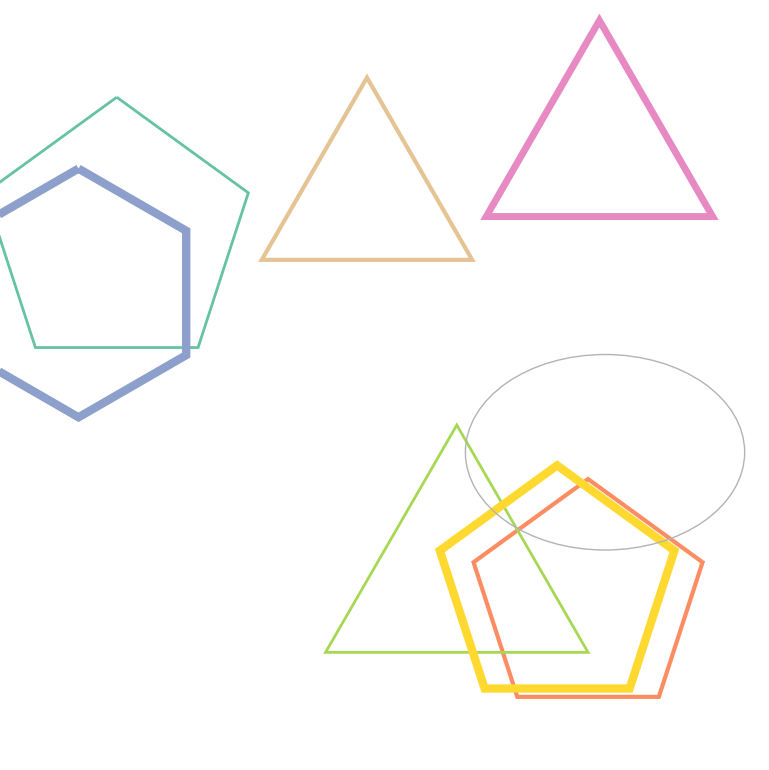[{"shape": "pentagon", "thickness": 1, "radius": 0.9, "center": [0.152, 0.694]}, {"shape": "pentagon", "thickness": 1.5, "radius": 0.78, "center": [0.764, 0.221]}, {"shape": "hexagon", "thickness": 3, "radius": 0.81, "center": [0.102, 0.62]}, {"shape": "triangle", "thickness": 2.5, "radius": 0.85, "center": [0.778, 0.804]}, {"shape": "triangle", "thickness": 1, "radius": 0.98, "center": [0.593, 0.251]}, {"shape": "pentagon", "thickness": 3, "radius": 0.8, "center": [0.724, 0.235]}, {"shape": "triangle", "thickness": 1.5, "radius": 0.79, "center": [0.477, 0.741]}, {"shape": "oval", "thickness": 0.5, "radius": 0.91, "center": [0.786, 0.413]}]